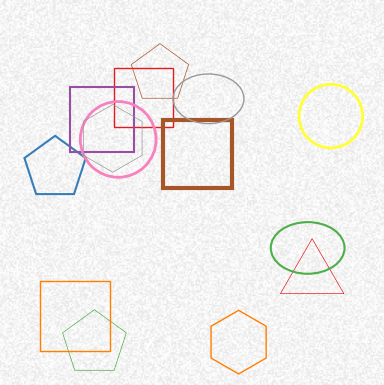[{"shape": "square", "thickness": 1, "radius": 0.38, "center": [0.373, 0.747]}, {"shape": "triangle", "thickness": 0.5, "radius": 0.48, "center": [0.811, 0.285]}, {"shape": "pentagon", "thickness": 1.5, "radius": 0.42, "center": [0.143, 0.564]}, {"shape": "pentagon", "thickness": 0.5, "radius": 0.44, "center": [0.245, 0.109]}, {"shape": "oval", "thickness": 1.5, "radius": 0.48, "center": [0.799, 0.356]}, {"shape": "square", "thickness": 1.5, "radius": 0.42, "center": [0.265, 0.69]}, {"shape": "hexagon", "thickness": 1, "radius": 0.41, "center": [0.62, 0.111]}, {"shape": "square", "thickness": 1, "radius": 0.46, "center": [0.196, 0.179]}, {"shape": "circle", "thickness": 2, "radius": 0.41, "center": [0.859, 0.699]}, {"shape": "square", "thickness": 3, "radius": 0.44, "center": [0.513, 0.6]}, {"shape": "pentagon", "thickness": 0.5, "radius": 0.39, "center": [0.415, 0.808]}, {"shape": "circle", "thickness": 2, "radius": 0.49, "center": [0.307, 0.638]}, {"shape": "hexagon", "thickness": 0.5, "radius": 0.44, "center": [0.293, 0.641]}, {"shape": "oval", "thickness": 1, "radius": 0.46, "center": [0.542, 0.743]}]